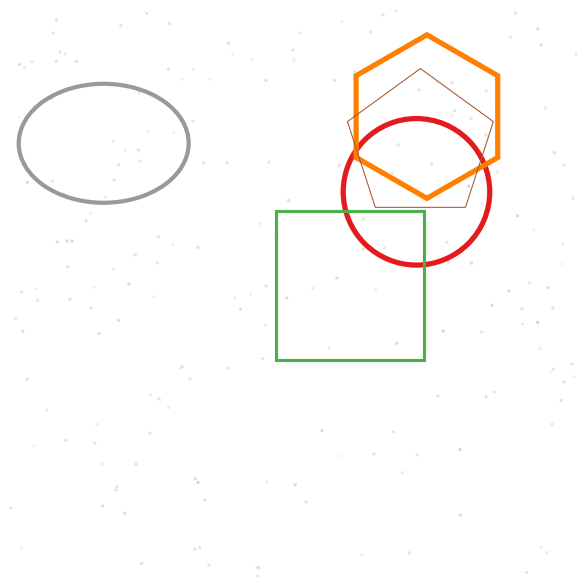[{"shape": "circle", "thickness": 2.5, "radius": 0.63, "center": [0.721, 0.667]}, {"shape": "square", "thickness": 1.5, "radius": 0.64, "center": [0.606, 0.505]}, {"shape": "hexagon", "thickness": 2.5, "radius": 0.71, "center": [0.739, 0.797]}, {"shape": "pentagon", "thickness": 0.5, "radius": 0.66, "center": [0.728, 0.748]}, {"shape": "oval", "thickness": 2, "radius": 0.74, "center": [0.18, 0.751]}]